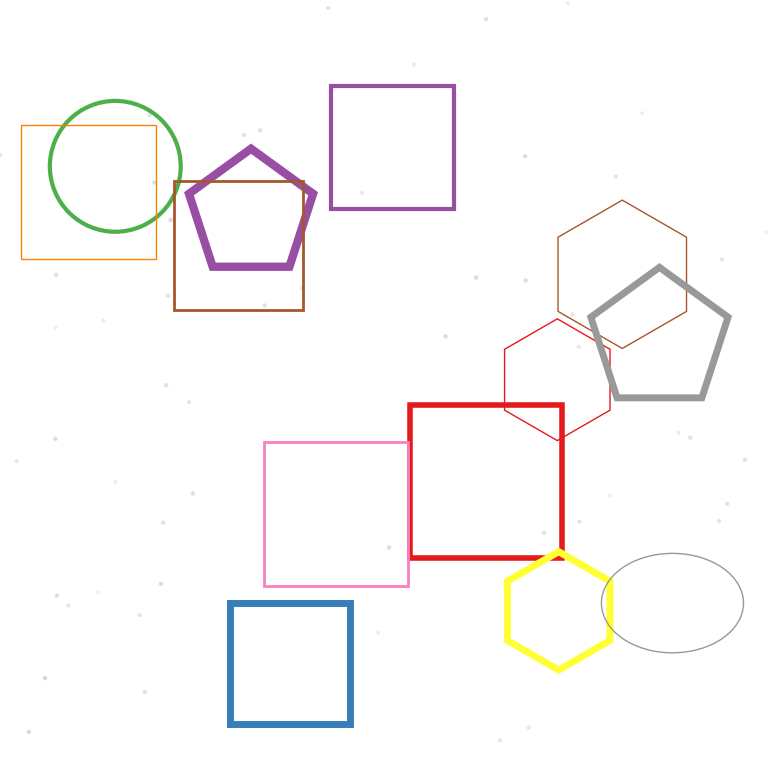[{"shape": "hexagon", "thickness": 0.5, "radius": 0.4, "center": [0.724, 0.507]}, {"shape": "square", "thickness": 2, "radius": 0.5, "center": [0.631, 0.375]}, {"shape": "square", "thickness": 2.5, "radius": 0.39, "center": [0.376, 0.138]}, {"shape": "circle", "thickness": 1.5, "radius": 0.42, "center": [0.15, 0.784]}, {"shape": "square", "thickness": 1.5, "radius": 0.4, "center": [0.509, 0.809]}, {"shape": "pentagon", "thickness": 3, "radius": 0.42, "center": [0.326, 0.722]}, {"shape": "square", "thickness": 0.5, "radius": 0.44, "center": [0.115, 0.75]}, {"shape": "hexagon", "thickness": 2.5, "radius": 0.38, "center": [0.726, 0.207]}, {"shape": "hexagon", "thickness": 0.5, "radius": 0.48, "center": [0.808, 0.644]}, {"shape": "square", "thickness": 1, "radius": 0.42, "center": [0.31, 0.681]}, {"shape": "square", "thickness": 1, "radius": 0.47, "center": [0.436, 0.332]}, {"shape": "oval", "thickness": 0.5, "radius": 0.46, "center": [0.873, 0.217]}, {"shape": "pentagon", "thickness": 2.5, "radius": 0.47, "center": [0.856, 0.559]}]